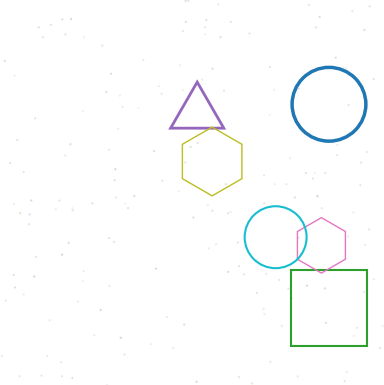[{"shape": "circle", "thickness": 2.5, "radius": 0.48, "center": [0.854, 0.729]}, {"shape": "square", "thickness": 1.5, "radius": 0.49, "center": [0.855, 0.2]}, {"shape": "triangle", "thickness": 2, "radius": 0.4, "center": [0.512, 0.707]}, {"shape": "hexagon", "thickness": 1, "radius": 0.36, "center": [0.835, 0.363]}, {"shape": "hexagon", "thickness": 1, "radius": 0.45, "center": [0.551, 0.581]}, {"shape": "circle", "thickness": 1.5, "radius": 0.4, "center": [0.716, 0.384]}]